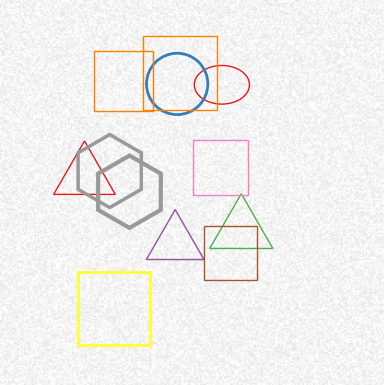[{"shape": "triangle", "thickness": 1, "radius": 0.46, "center": [0.219, 0.541]}, {"shape": "oval", "thickness": 1, "radius": 0.36, "center": [0.576, 0.78]}, {"shape": "circle", "thickness": 2, "radius": 0.4, "center": [0.46, 0.782]}, {"shape": "triangle", "thickness": 1, "radius": 0.47, "center": [0.627, 0.402]}, {"shape": "triangle", "thickness": 1, "radius": 0.43, "center": [0.455, 0.369]}, {"shape": "square", "thickness": 1, "radius": 0.48, "center": [0.467, 0.811]}, {"shape": "square", "thickness": 1, "radius": 0.39, "center": [0.321, 0.789]}, {"shape": "square", "thickness": 2, "radius": 0.47, "center": [0.296, 0.198]}, {"shape": "square", "thickness": 1, "radius": 0.35, "center": [0.599, 0.342]}, {"shape": "square", "thickness": 1, "radius": 0.36, "center": [0.572, 0.566]}, {"shape": "hexagon", "thickness": 2.5, "radius": 0.47, "center": [0.285, 0.556]}, {"shape": "hexagon", "thickness": 3, "radius": 0.47, "center": [0.336, 0.502]}]